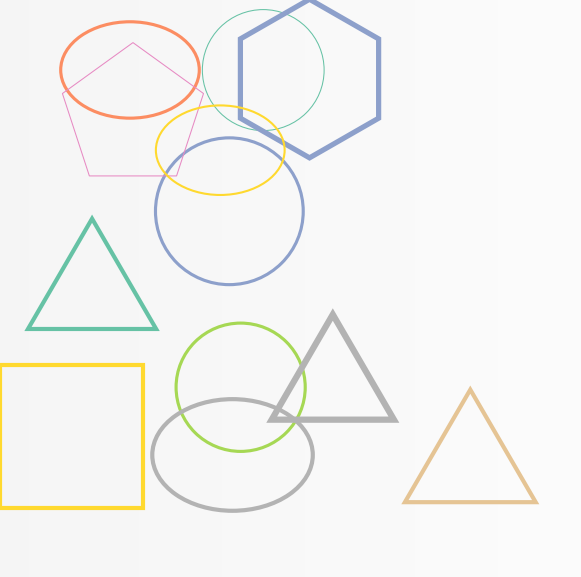[{"shape": "circle", "thickness": 0.5, "radius": 0.52, "center": [0.453, 0.878]}, {"shape": "triangle", "thickness": 2, "radius": 0.64, "center": [0.158, 0.493]}, {"shape": "oval", "thickness": 1.5, "radius": 0.6, "center": [0.224, 0.878]}, {"shape": "hexagon", "thickness": 2.5, "radius": 0.69, "center": [0.532, 0.863]}, {"shape": "circle", "thickness": 1.5, "radius": 0.64, "center": [0.395, 0.633]}, {"shape": "pentagon", "thickness": 0.5, "radius": 0.64, "center": [0.229, 0.798]}, {"shape": "circle", "thickness": 1.5, "radius": 0.56, "center": [0.414, 0.329]}, {"shape": "oval", "thickness": 1, "radius": 0.55, "center": [0.379, 0.739]}, {"shape": "square", "thickness": 2, "radius": 0.62, "center": [0.123, 0.243]}, {"shape": "triangle", "thickness": 2, "radius": 0.65, "center": [0.809, 0.195]}, {"shape": "oval", "thickness": 2, "radius": 0.69, "center": [0.4, 0.211]}, {"shape": "triangle", "thickness": 3, "radius": 0.61, "center": [0.573, 0.333]}]